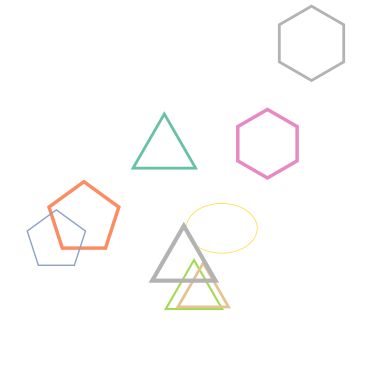[{"shape": "triangle", "thickness": 2, "radius": 0.47, "center": [0.427, 0.61]}, {"shape": "pentagon", "thickness": 2.5, "radius": 0.48, "center": [0.218, 0.433]}, {"shape": "pentagon", "thickness": 1, "radius": 0.4, "center": [0.146, 0.375]}, {"shape": "hexagon", "thickness": 2.5, "radius": 0.44, "center": [0.695, 0.627]}, {"shape": "triangle", "thickness": 1.5, "radius": 0.42, "center": [0.504, 0.24]}, {"shape": "oval", "thickness": 0.5, "radius": 0.46, "center": [0.576, 0.407]}, {"shape": "triangle", "thickness": 2, "radius": 0.38, "center": [0.528, 0.241]}, {"shape": "hexagon", "thickness": 2, "radius": 0.48, "center": [0.809, 0.887]}, {"shape": "triangle", "thickness": 3, "radius": 0.47, "center": [0.478, 0.318]}]